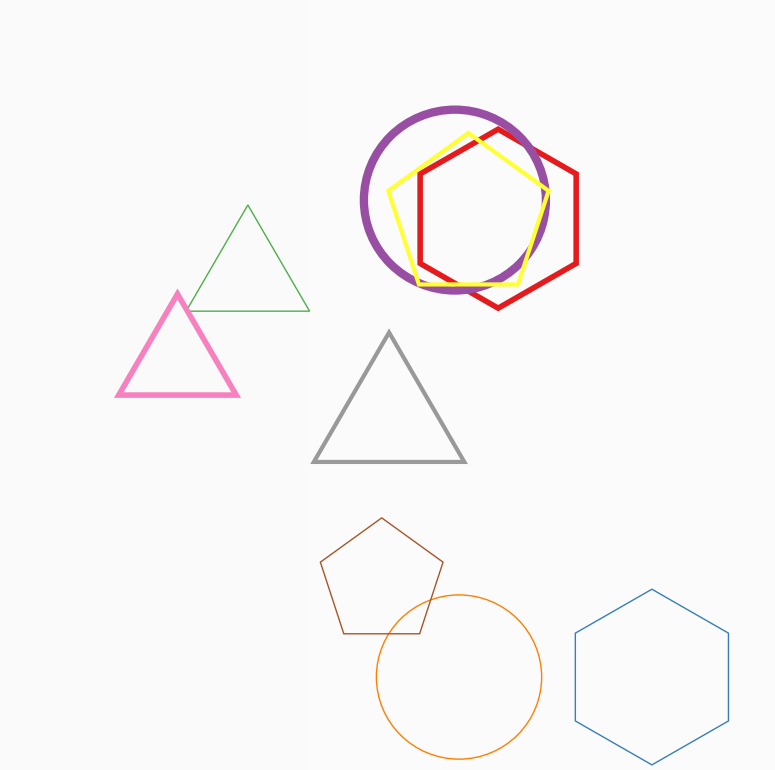[{"shape": "hexagon", "thickness": 2, "radius": 0.58, "center": [0.643, 0.716]}, {"shape": "hexagon", "thickness": 0.5, "radius": 0.57, "center": [0.841, 0.121]}, {"shape": "triangle", "thickness": 0.5, "radius": 0.46, "center": [0.32, 0.642]}, {"shape": "circle", "thickness": 3, "radius": 0.59, "center": [0.587, 0.74]}, {"shape": "circle", "thickness": 0.5, "radius": 0.53, "center": [0.592, 0.121]}, {"shape": "pentagon", "thickness": 1.5, "radius": 0.54, "center": [0.604, 0.719]}, {"shape": "pentagon", "thickness": 0.5, "radius": 0.42, "center": [0.493, 0.244]}, {"shape": "triangle", "thickness": 2, "radius": 0.44, "center": [0.229, 0.531]}, {"shape": "triangle", "thickness": 1.5, "radius": 0.56, "center": [0.502, 0.456]}]